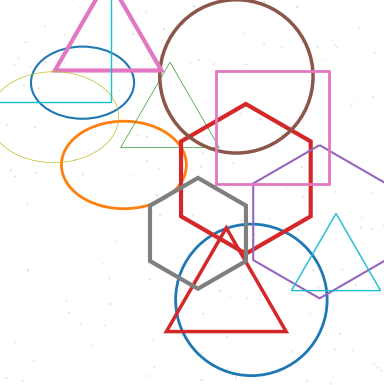[{"shape": "oval", "thickness": 1.5, "radius": 0.67, "center": [0.214, 0.785]}, {"shape": "circle", "thickness": 2, "radius": 0.98, "center": [0.653, 0.221]}, {"shape": "oval", "thickness": 2, "radius": 0.81, "center": [0.322, 0.572]}, {"shape": "triangle", "thickness": 0.5, "radius": 0.74, "center": [0.442, 0.691]}, {"shape": "hexagon", "thickness": 3, "radius": 0.97, "center": [0.639, 0.535]}, {"shape": "triangle", "thickness": 2.5, "radius": 0.9, "center": [0.588, 0.229]}, {"shape": "hexagon", "thickness": 1.5, "radius": 0.99, "center": [0.83, 0.424]}, {"shape": "circle", "thickness": 2.5, "radius": 1.0, "center": [0.614, 0.802]}, {"shape": "triangle", "thickness": 3, "radius": 0.8, "center": [0.281, 0.897]}, {"shape": "square", "thickness": 2, "radius": 0.73, "center": [0.708, 0.67]}, {"shape": "hexagon", "thickness": 3, "radius": 0.72, "center": [0.514, 0.394]}, {"shape": "oval", "thickness": 0.5, "radius": 0.84, "center": [0.14, 0.696]}, {"shape": "square", "thickness": 1, "radius": 0.78, "center": [0.133, 0.893]}, {"shape": "triangle", "thickness": 1, "radius": 0.67, "center": [0.873, 0.312]}]